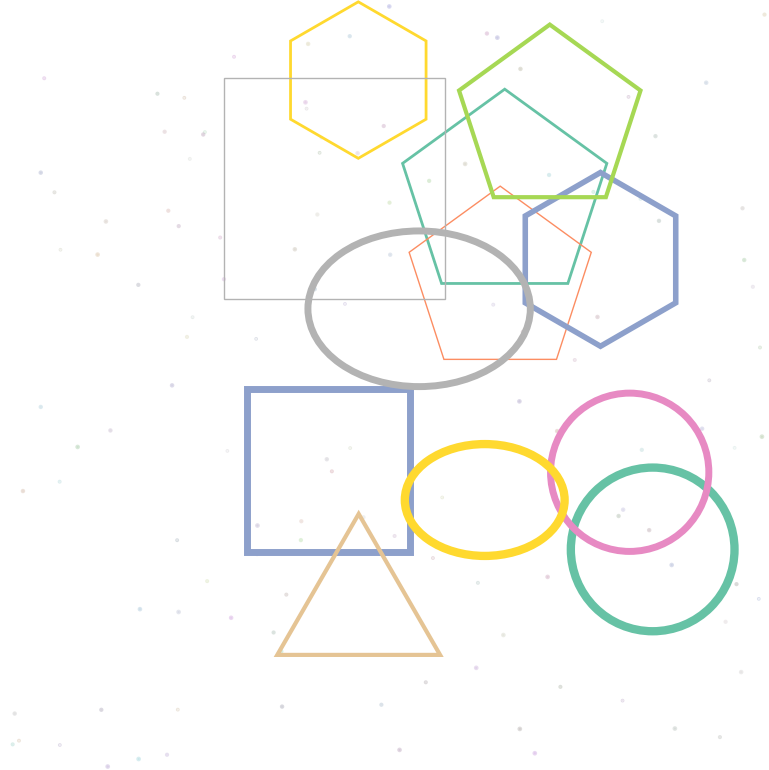[{"shape": "circle", "thickness": 3, "radius": 0.53, "center": [0.848, 0.286]}, {"shape": "pentagon", "thickness": 1, "radius": 0.7, "center": [0.655, 0.745]}, {"shape": "pentagon", "thickness": 0.5, "radius": 0.62, "center": [0.65, 0.634]}, {"shape": "hexagon", "thickness": 2, "radius": 0.56, "center": [0.78, 0.663]}, {"shape": "square", "thickness": 2.5, "radius": 0.53, "center": [0.427, 0.389]}, {"shape": "circle", "thickness": 2.5, "radius": 0.51, "center": [0.818, 0.387]}, {"shape": "pentagon", "thickness": 1.5, "radius": 0.62, "center": [0.714, 0.844]}, {"shape": "oval", "thickness": 3, "radius": 0.52, "center": [0.63, 0.351]}, {"shape": "hexagon", "thickness": 1, "radius": 0.51, "center": [0.465, 0.896]}, {"shape": "triangle", "thickness": 1.5, "radius": 0.61, "center": [0.466, 0.211]}, {"shape": "square", "thickness": 0.5, "radius": 0.72, "center": [0.434, 0.755]}, {"shape": "oval", "thickness": 2.5, "radius": 0.72, "center": [0.544, 0.599]}]